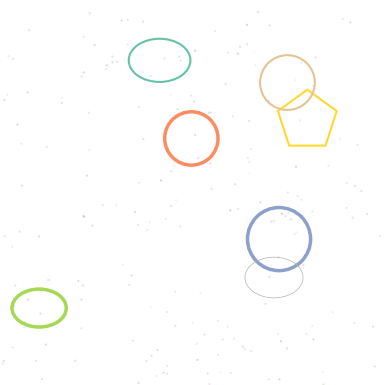[{"shape": "oval", "thickness": 1.5, "radius": 0.4, "center": [0.415, 0.843]}, {"shape": "circle", "thickness": 2.5, "radius": 0.35, "center": [0.497, 0.64]}, {"shape": "circle", "thickness": 2.5, "radius": 0.41, "center": [0.725, 0.379]}, {"shape": "oval", "thickness": 2.5, "radius": 0.35, "center": [0.102, 0.2]}, {"shape": "pentagon", "thickness": 1.5, "radius": 0.4, "center": [0.798, 0.687]}, {"shape": "circle", "thickness": 1.5, "radius": 0.36, "center": [0.747, 0.786]}, {"shape": "oval", "thickness": 0.5, "radius": 0.38, "center": [0.712, 0.279]}]